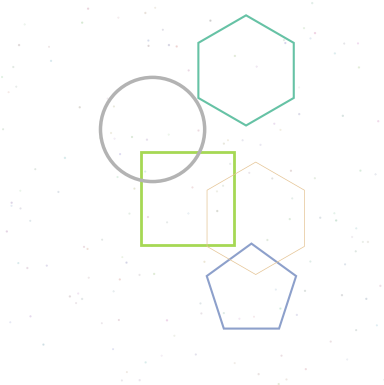[{"shape": "hexagon", "thickness": 1.5, "radius": 0.72, "center": [0.639, 0.817]}, {"shape": "pentagon", "thickness": 1.5, "radius": 0.61, "center": [0.653, 0.245]}, {"shape": "square", "thickness": 2, "radius": 0.6, "center": [0.486, 0.484]}, {"shape": "hexagon", "thickness": 0.5, "radius": 0.73, "center": [0.664, 0.433]}, {"shape": "circle", "thickness": 2.5, "radius": 0.68, "center": [0.396, 0.664]}]